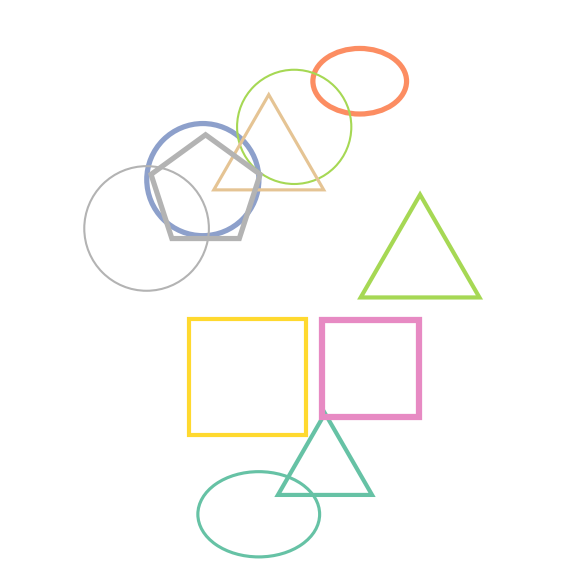[{"shape": "oval", "thickness": 1.5, "radius": 0.53, "center": [0.448, 0.109]}, {"shape": "triangle", "thickness": 2, "radius": 0.47, "center": [0.563, 0.189]}, {"shape": "oval", "thickness": 2.5, "radius": 0.41, "center": [0.623, 0.858]}, {"shape": "circle", "thickness": 2.5, "radius": 0.49, "center": [0.351, 0.688]}, {"shape": "square", "thickness": 3, "radius": 0.42, "center": [0.642, 0.361]}, {"shape": "circle", "thickness": 1, "radius": 0.49, "center": [0.509, 0.779]}, {"shape": "triangle", "thickness": 2, "radius": 0.59, "center": [0.727, 0.543]}, {"shape": "square", "thickness": 2, "radius": 0.5, "center": [0.428, 0.347]}, {"shape": "triangle", "thickness": 1.5, "radius": 0.55, "center": [0.465, 0.725]}, {"shape": "circle", "thickness": 1, "radius": 0.54, "center": [0.254, 0.604]}, {"shape": "pentagon", "thickness": 2.5, "radius": 0.5, "center": [0.356, 0.666]}]